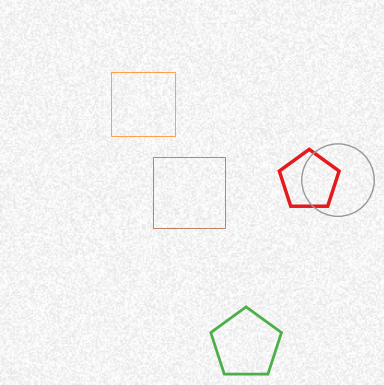[{"shape": "pentagon", "thickness": 2.5, "radius": 0.41, "center": [0.803, 0.53]}, {"shape": "pentagon", "thickness": 2, "radius": 0.48, "center": [0.639, 0.106]}, {"shape": "square", "thickness": 0.5, "radius": 0.42, "center": [0.372, 0.731]}, {"shape": "square", "thickness": 0.5, "radius": 0.46, "center": [0.491, 0.5]}, {"shape": "circle", "thickness": 1, "radius": 0.47, "center": [0.878, 0.532]}]